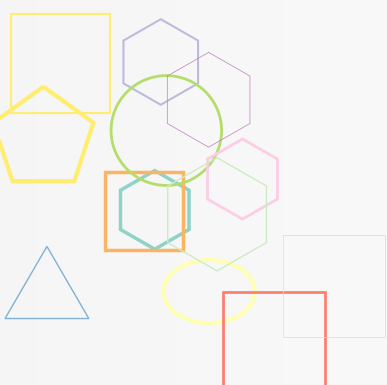[{"shape": "hexagon", "thickness": 2.5, "radius": 0.51, "center": [0.399, 0.455]}, {"shape": "oval", "thickness": 3, "radius": 0.59, "center": [0.54, 0.243]}, {"shape": "hexagon", "thickness": 1.5, "radius": 0.56, "center": [0.415, 0.839]}, {"shape": "square", "thickness": 2, "radius": 0.66, "center": [0.708, 0.11]}, {"shape": "triangle", "thickness": 1, "radius": 0.62, "center": [0.121, 0.235]}, {"shape": "square", "thickness": 2.5, "radius": 0.5, "center": [0.371, 0.452]}, {"shape": "circle", "thickness": 2, "radius": 0.71, "center": [0.429, 0.661]}, {"shape": "hexagon", "thickness": 2, "radius": 0.52, "center": [0.626, 0.535]}, {"shape": "square", "thickness": 0.5, "radius": 0.66, "center": [0.862, 0.257]}, {"shape": "hexagon", "thickness": 0.5, "radius": 0.62, "center": [0.538, 0.741]}, {"shape": "hexagon", "thickness": 1, "radius": 0.74, "center": [0.56, 0.443]}, {"shape": "square", "thickness": 1.5, "radius": 0.64, "center": [0.156, 0.835]}, {"shape": "pentagon", "thickness": 3, "radius": 0.68, "center": [0.112, 0.639]}]